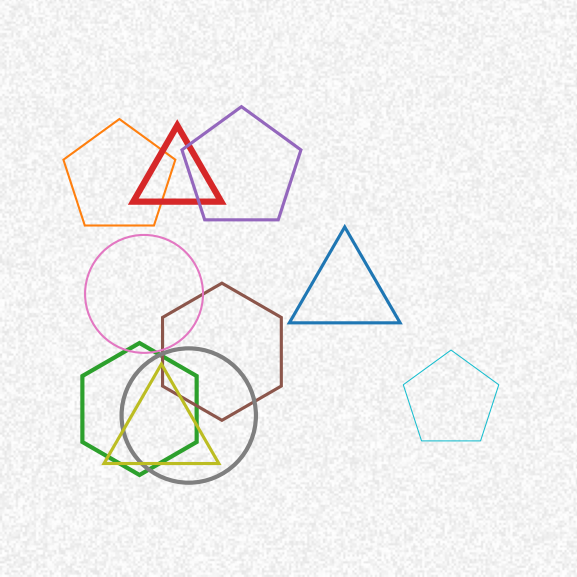[{"shape": "triangle", "thickness": 1.5, "radius": 0.55, "center": [0.597, 0.495]}, {"shape": "pentagon", "thickness": 1, "radius": 0.51, "center": [0.207, 0.691]}, {"shape": "hexagon", "thickness": 2, "radius": 0.57, "center": [0.242, 0.291]}, {"shape": "triangle", "thickness": 3, "radius": 0.44, "center": [0.307, 0.694]}, {"shape": "pentagon", "thickness": 1.5, "radius": 0.54, "center": [0.418, 0.706]}, {"shape": "hexagon", "thickness": 1.5, "radius": 0.59, "center": [0.384, 0.39]}, {"shape": "circle", "thickness": 1, "radius": 0.51, "center": [0.249, 0.49]}, {"shape": "circle", "thickness": 2, "radius": 0.58, "center": [0.327, 0.28]}, {"shape": "triangle", "thickness": 1.5, "radius": 0.57, "center": [0.28, 0.254]}, {"shape": "pentagon", "thickness": 0.5, "radius": 0.43, "center": [0.781, 0.306]}]